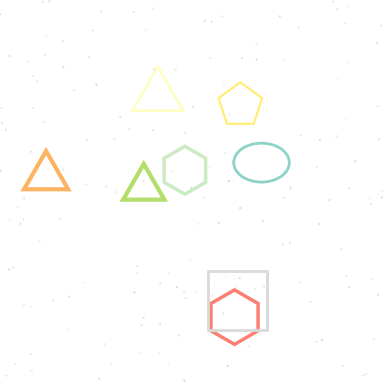[{"shape": "oval", "thickness": 2, "radius": 0.36, "center": [0.679, 0.578]}, {"shape": "triangle", "thickness": 1.5, "radius": 0.38, "center": [0.41, 0.751]}, {"shape": "hexagon", "thickness": 2.5, "radius": 0.35, "center": [0.609, 0.176]}, {"shape": "triangle", "thickness": 3, "radius": 0.33, "center": [0.12, 0.541]}, {"shape": "triangle", "thickness": 3, "radius": 0.31, "center": [0.373, 0.512]}, {"shape": "square", "thickness": 2, "radius": 0.38, "center": [0.617, 0.218]}, {"shape": "hexagon", "thickness": 2.5, "radius": 0.31, "center": [0.48, 0.558]}, {"shape": "pentagon", "thickness": 1.5, "radius": 0.3, "center": [0.624, 0.727]}]